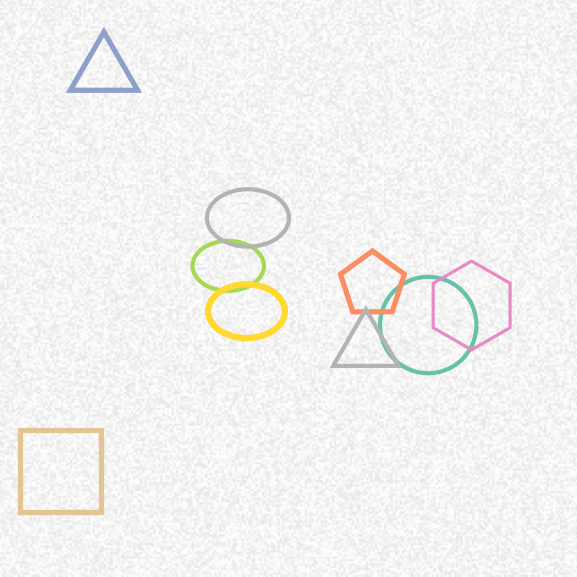[{"shape": "circle", "thickness": 2, "radius": 0.42, "center": [0.742, 0.436]}, {"shape": "pentagon", "thickness": 2.5, "radius": 0.29, "center": [0.645, 0.506]}, {"shape": "triangle", "thickness": 2.5, "radius": 0.34, "center": [0.18, 0.876]}, {"shape": "hexagon", "thickness": 1.5, "radius": 0.38, "center": [0.817, 0.47]}, {"shape": "oval", "thickness": 2, "radius": 0.31, "center": [0.395, 0.539]}, {"shape": "oval", "thickness": 3, "radius": 0.33, "center": [0.427, 0.46]}, {"shape": "square", "thickness": 2.5, "radius": 0.35, "center": [0.105, 0.184]}, {"shape": "triangle", "thickness": 2, "radius": 0.33, "center": [0.633, 0.398]}, {"shape": "oval", "thickness": 2, "radius": 0.36, "center": [0.429, 0.622]}]